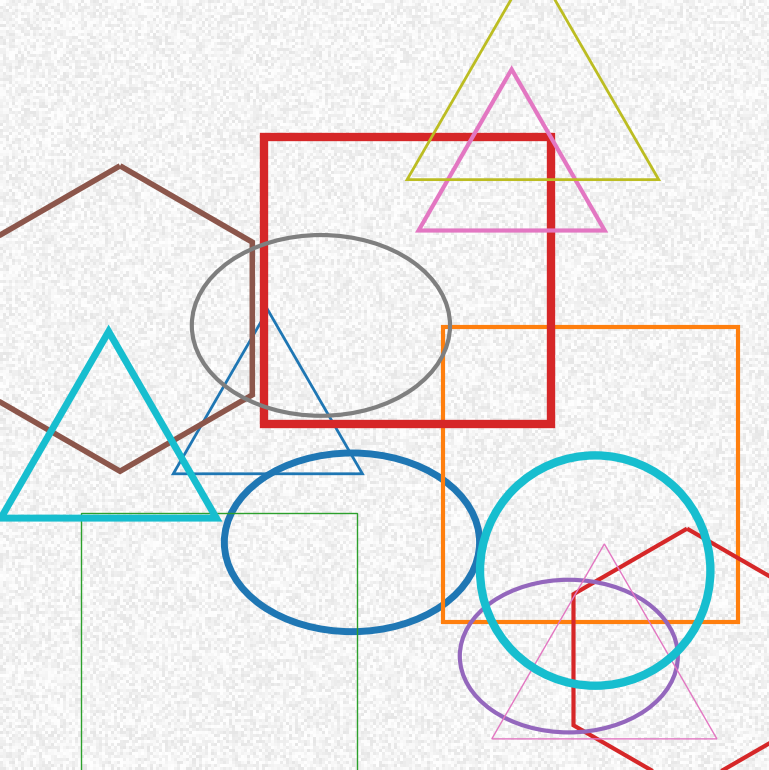[{"shape": "triangle", "thickness": 1, "radius": 0.71, "center": [0.348, 0.456]}, {"shape": "oval", "thickness": 2.5, "radius": 0.83, "center": [0.457, 0.296]}, {"shape": "square", "thickness": 1.5, "radius": 0.96, "center": [0.767, 0.383]}, {"shape": "square", "thickness": 0.5, "radius": 0.89, "center": [0.284, 0.155]}, {"shape": "square", "thickness": 3, "radius": 0.93, "center": [0.529, 0.636]}, {"shape": "hexagon", "thickness": 1.5, "radius": 0.85, "center": [0.892, 0.143]}, {"shape": "oval", "thickness": 1.5, "radius": 0.71, "center": [0.739, 0.148]}, {"shape": "hexagon", "thickness": 2, "radius": 0.99, "center": [0.156, 0.586]}, {"shape": "triangle", "thickness": 1.5, "radius": 0.7, "center": [0.664, 0.77]}, {"shape": "triangle", "thickness": 0.5, "radius": 0.84, "center": [0.785, 0.125]}, {"shape": "oval", "thickness": 1.5, "radius": 0.84, "center": [0.417, 0.577]}, {"shape": "triangle", "thickness": 1, "radius": 0.94, "center": [0.692, 0.861]}, {"shape": "circle", "thickness": 3, "radius": 0.75, "center": [0.773, 0.259]}, {"shape": "triangle", "thickness": 2.5, "radius": 0.81, "center": [0.141, 0.408]}]